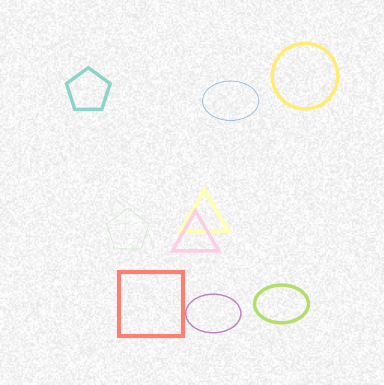[{"shape": "pentagon", "thickness": 2.5, "radius": 0.3, "center": [0.229, 0.764]}, {"shape": "triangle", "thickness": 3, "radius": 0.36, "center": [0.531, 0.435]}, {"shape": "square", "thickness": 3, "radius": 0.41, "center": [0.392, 0.21]}, {"shape": "oval", "thickness": 0.5, "radius": 0.37, "center": [0.599, 0.738]}, {"shape": "oval", "thickness": 2.5, "radius": 0.35, "center": [0.731, 0.211]}, {"shape": "triangle", "thickness": 2.5, "radius": 0.35, "center": [0.508, 0.383]}, {"shape": "oval", "thickness": 1, "radius": 0.36, "center": [0.554, 0.186]}, {"shape": "pentagon", "thickness": 0.5, "radius": 0.29, "center": [0.332, 0.4]}, {"shape": "circle", "thickness": 2.5, "radius": 0.43, "center": [0.792, 0.802]}]